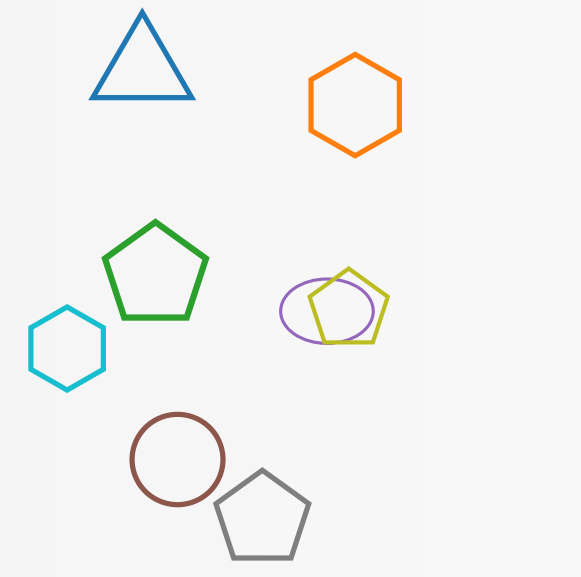[{"shape": "triangle", "thickness": 2.5, "radius": 0.49, "center": [0.245, 0.879]}, {"shape": "hexagon", "thickness": 2.5, "radius": 0.44, "center": [0.611, 0.817]}, {"shape": "pentagon", "thickness": 3, "radius": 0.46, "center": [0.267, 0.523]}, {"shape": "oval", "thickness": 1.5, "radius": 0.4, "center": [0.563, 0.46]}, {"shape": "circle", "thickness": 2.5, "radius": 0.39, "center": [0.305, 0.203]}, {"shape": "pentagon", "thickness": 2.5, "radius": 0.42, "center": [0.451, 0.101]}, {"shape": "pentagon", "thickness": 2, "radius": 0.35, "center": [0.6, 0.463]}, {"shape": "hexagon", "thickness": 2.5, "radius": 0.36, "center": [0.115, 0.396]}]